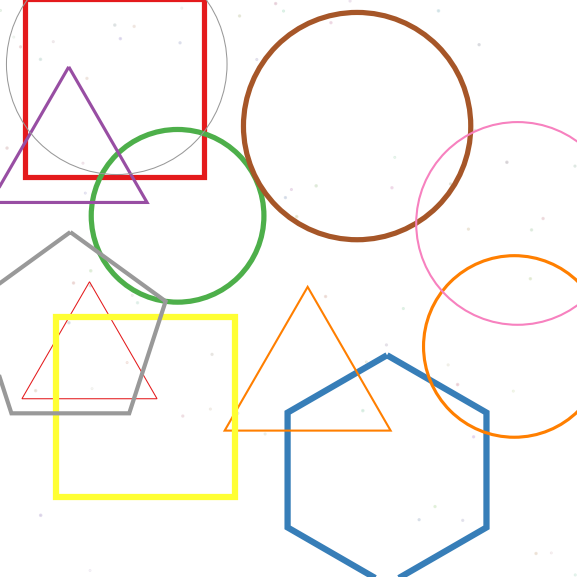[{"shape": "triangle", "thickness": 0.5, "radius": 0.68, "center": [0.155, 0.376]}, {"shape": "square", "thickness": 2.5, "radius": 0.77, "center": [0.198, 0.847]}, {"shape": "hexagon", "thickness": 3, "radius": 0.99, "center": [0.67, 0.185]}, {"shape": "circle", "thickness": 2.5, "radius": 0.75, "center": [0.307, 0.625]}, {"shape": "triangle", "thickness": 1.5, "radius": 0.78, "center": [0.119, 0.727]}, {"shape": "circle", "thickness": 1.5, "radius": 0.79, "center": [0.891, 0.399]}, {"shape": "triangle", "thickness": 1, "radius": 0.83, "center": [0.533, 0.336]}, {"shape": "square", "thickness": 3, "radius": 0.78, "center": [0.252, 0.295]}, {"shape": "circle", "thickness": 2.5, "radius": 0.98, "center": [0.618, 0.781]}, {"shape": "circle", "thickness": 1, "radius": 0.88, "center": [0.896, 0.612]}, {"shape": "pentagon", "thickness": 2, "radius": 0.87, "center": [0.122, 0.424]}, {"shape": "circle", "thickness": 0.5, "radius": 0.95, "center": [0.202, 0.888]}]